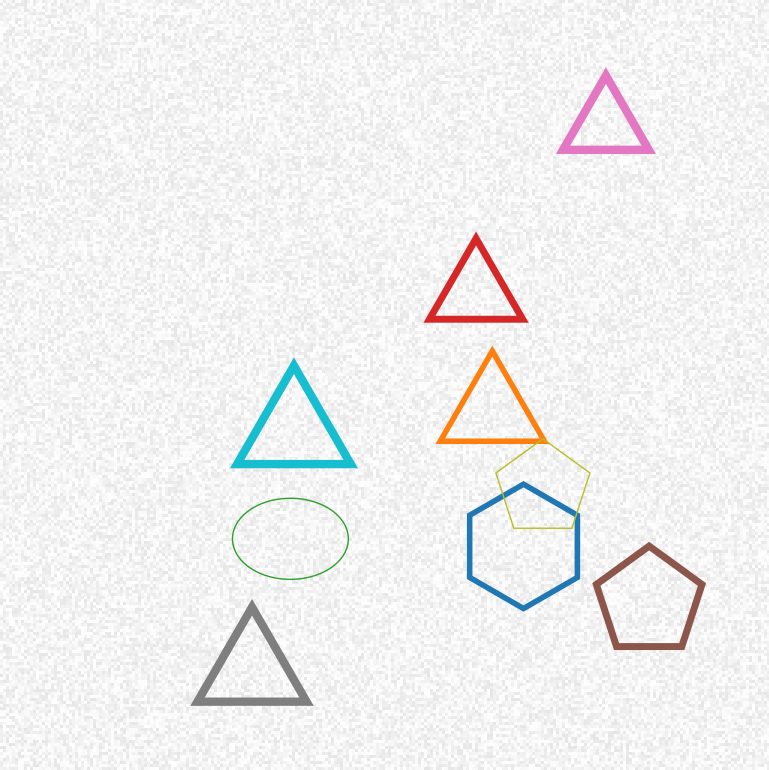[{"shape": "hexagon", "thickness": 2, "radius": 0.4, "center": [0.68, 0.29]}, {"shape": "triangle", "thickness": 2, "radius": 0.39, "center": [0.639, 0.466]}, {"shape": "oval", "thickness": 0.5, "radius": 0.38, "center": [0.377, 0.3]}, {"shape": "triangle", "thickness": 2.5, "radius": 0.35, "center": [0.618, 0.62]}, {"shape": "pentagon", "thickness": 2.5, "radius": 0.36, "center": [0.843, 0.219]}, {"shape": "triangle", "thickness": 3, "radius": 0.32, "center": [0.787, 0.838]}, {"shape": "triangle", "thickness": 3, "radius": 0.41, "center": [0.327, 0.13]}, {"shape": "pentagon", "thickness": 0.5, "radius": 0.32, "center": [0.705, 0.366]}, {"shape": "triangle", "thickness": 3, "radius": 0.43, "center": [0.382, 0.44]}]